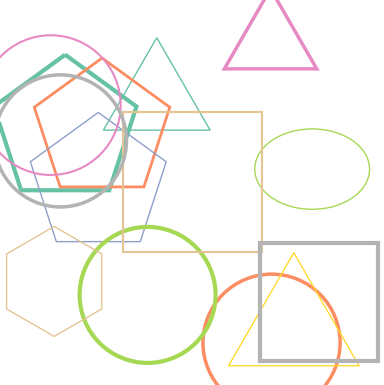[{"shape": "triangle", "thickness": 1, "radius": 0.8, "center": [0.407, 0.742]}, {"shape": "pentagon", "thickness": 3, "radius": 0.97, "center": [0.169, 0.663]}, {"shape": "pentagon", "thickness": 2, "radius": 0.93, "center": [0.265, 0.664]}, {"shape": "circle", "thickness": 2.5, "radius": 0.89, "center": [0.705, 0.11]}, {"shape": "pentagon", "thickness": 1, "radius": 0.93, "center": [0.255, 0.522]}, {"shape": "circle", "thickness": 1.5, "radius": 0.91, "center": [0.132, 0.727]}, {"shape": "triangle", "thickness": 2.5, "radius": 0.69, "center": [0.703, 0.89]}, {"shape": "circle", "thickness": 3, "radius": 0.88, "center": [0.383, 0.234]}, {"shape": "oval", "thickness": 1, "radius": 0.75, "center": [0.811, 0.561]}, {"shape": "triangle", "thickness": 1, "radius": 0.98, "center": [0.763, 0.148]}, {"shape": "square", "thickness": 1.5, "radius": 0.91, "center": [0.5, 0.528]}, {"shape": "hexagon", "thickness": 1, "radius": 0.71, "center": [0.141, 0.269]}, {"shape": "circle", "thickness": 2.5, "radius": 0.86, "center": [0.157, 0.634]}, {"shape": "square", "thickness": 3, "radius": 0.77, "center": [0.828, 0.216]}]